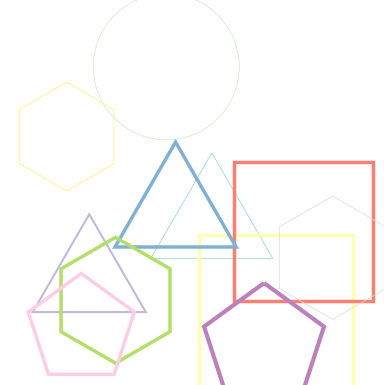[{"shape": "triangle", "thickness": 0.5, "radius": 0.91, "center": [0.55, 0.42]}, {"shape": "square", "thickness": 2.5, "radius": 1.0, "center": [0.717, 0.19]}, {"shape": "triangle", "thickness": 1.5, "radius": 0.85, "center": [0.232, 0.274]}, {"shape": "square", "thickness": 2.5, "radius": 0.91, "center": [0.788, 0.399]}, {"shape": "triangle", "thickness": 2.5, "radius": 0.91, "center": [0.456, 0.449]}, {"shape": "hexagon", "thickness": 2.5, "radius": 0.82, "center": [0.3, 0.22]}, {"shape": "pentagon", "thickness": 2.5, "radius": 0.72, "center": [0.211, 0.145]}, {"shape": "hexagon", "thickness": 0.5, "radius": 0.8, "center": [0.864, 0.331]}, {"shape": "pentagon", "thickness": 3, "radius": 0.82, "center": [0.686, 0.101]}, {"shape": "circle", "thickness": 0.5, "radius": 0.95, "center": [0.432, 0.826]}, {"shape": "hexagon", "thickness": 0.5, "radius": 0.71, "center": [0.173, 0.645]}]